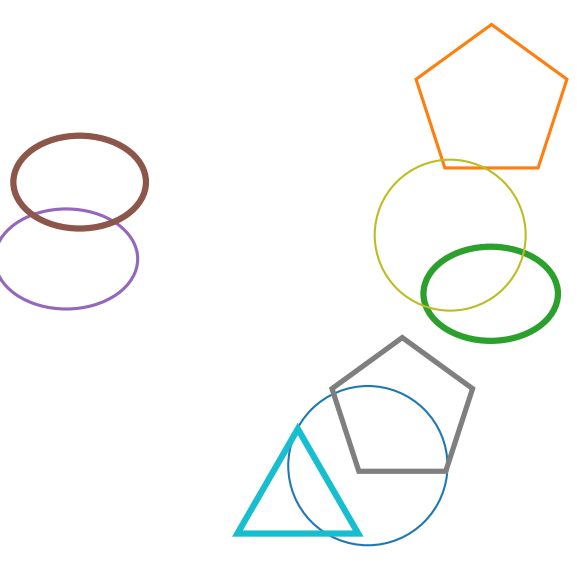[{"shape": "circle", "thickness": 1, "radius": 0.69, "center": [0.637, 0.193]}, {"shape": "pentagon", "thickness": 1.5, "radius": 0.69, "center": [0.851, 0.819]}, {"shape": "oval", "thickness": 3, "radius": 0.58, "center": [0.85, 0.49]}, {"shape": "oval", "thickness": 1.5, "radius": 0.62, "center": [0.115, 0.551]}, {"shape": "oval", "thickness": 3, "radius": 0.57, "center": [0.138, 0.684]}, {"shape": "pentagon", "thickness": 2.5, "radius": 0.64, "center": [0.697, 0.287]}, {"shape": "circle", "thickness": 1, "radius": 0.65, "center": [0.78, 0.592]}, {"shape": "triangle", "thickness": 3, "radius": 0.6, "center": [0.516, 0.136]}]